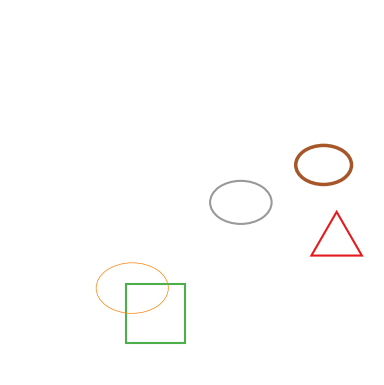[{"shape": "triangle", "thickness": 1.5, "radius": 0.38, "center": [0.874, 0.374]}, {"shape": "square", "thickness": 1.5, "radius": 0.38, "center": [0.403, 0.186]}, {"shape": "oval", "thickness": 0.5, "radius": 0.47, "center": [0.343, 0.252]}, {"shape": "oval", "thickness": 2.5, "radius": 0.36, "center": [0.841, 0.572]}, {"shape": "oval", "thickness": 1.5, "radius": 0.4, "center": [0.626, 0.474]}]